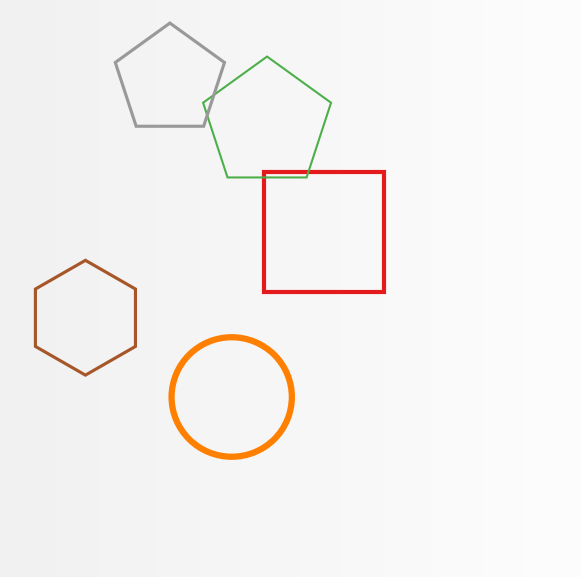[{"shape": "square", "thickness": 2, "radius": 0.52, "center": [0.558, 0.597]}, {"shape": "pentagon", "thickness": 1, "radius": 0.58, "center": [0.459, 0.785]}, {"shape": "circle", "thickness": 3, "radius": 0.52, "center": [0.399, 0.312]}, {"shape": "hexagon", "thickness": 1.5, "radius": 0.5, "center": [0.147, 0.449]}, {"shape": "pentagon", "thickness": 1.5, "radius": 0.49, "center": [0.292, 0.86]}]